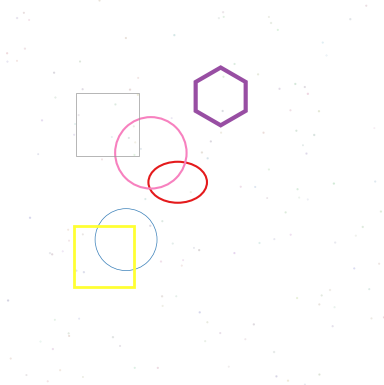[{"shape": "oval", "thickness": 1.5, "radius": 0.38, "center": [0.462, 0.527]}, {"shape": "circle", "thickness": 0.5, "radius": 0.4, "center": [0.327, 0.378]}, {"shape": "hexagon", "thickness": 3, "radius": 0.38, "center": [0.573, 0.75]}, {"shape": "square", "thickness": 2, "radius": 0.39, "center": [0.27, 0.334]}, {"shape": "circle", "thickness": 1.5, "radius": 0.46, "center": [0.392, 0.603]}, {"shape": "square", "thickness": 0.5, "radius": 0.41, "center": [0.279, 0.676]}]